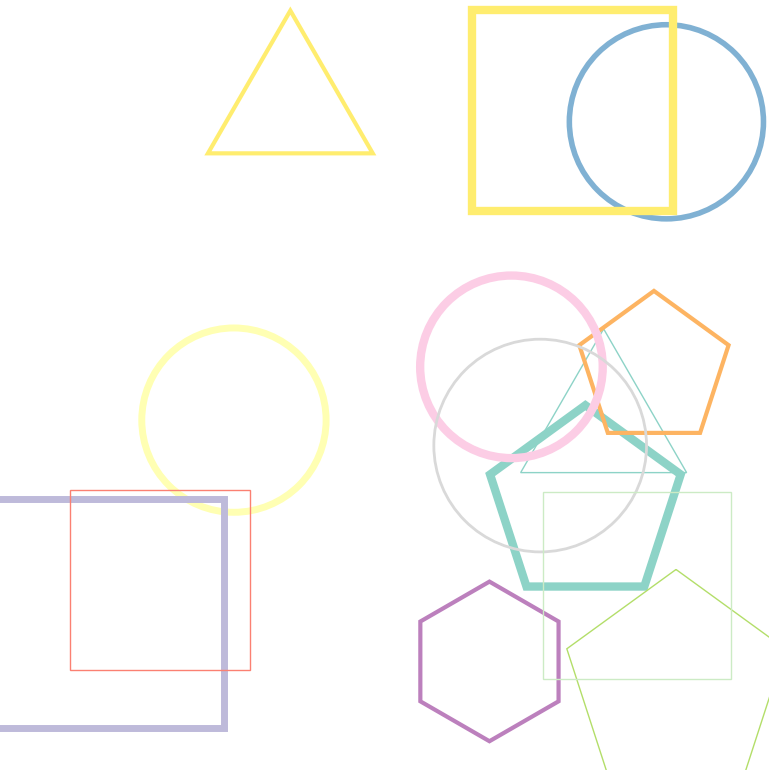[{"shape": "pentagon", "thickness": 3, "radius": 0.65, "center": [0.76, 0.344]}, {"shape": "triangle", "thickness": 0.5, "radius": 0.62, "center": [0.784, 0.448]}, {"shape": "circle", "thickness": 2.5, "radius": 0.6, "center": [0.304, 0.454]}, {"shape": "square", "thickness": 2.5, "radius": 0.74, "center": [0.143, 0.203]}, {"shape": "square", "thickness": 0.5, "radius": 0.59, "center": [0.208, 0.247]}, {"shape": "circle", "thickness": 2, "radius": 0.63, "center": [0.865, 0.842]}, {"shape": "pentagon", "thickness": 1.5, "radius": 0.51, "center": [0.849, 0.52]}, {"shape": "pentagon", "thickness": 0.5, "radius": 0.75, "center": [0.878, 0.111]}, {"shape": "circle", "thickness": 3, "radius": 0.59, "center": [0.664, 0.524]}, {"shape": "circle", "thickness": 1, "radius": 0.69, "center": [0.702, 0.421]}, {"shape": "hexagon", "thickness": 1.5, "radius": 0.52, "center": [0.636, 0.141]}, {"shape": "square", "thickness": 0.5, "radius": 0.61, "center": [0.828, 0.24]}, {"shape": "square", "thickness": 3, "radius": 0.65, "center": [0.743, 0.857]}, {"shape": "triangle", "thickness": 1.5, "radius": 0.62, "center": [0.377, 0.863]}]